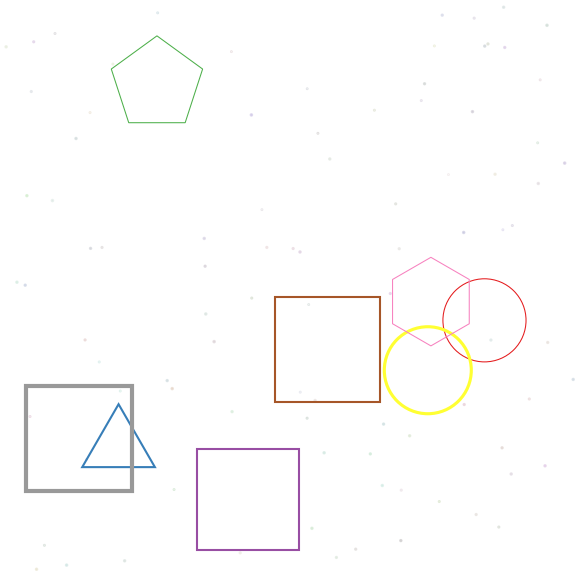[{"shape": "circle", "thickness": 0.5, "radius": 0.36, "center": [0.839, 0.444]}, {"shape": "triangle", "thickness": 1, "radius": 0.36, "center": [0.205, 0.227]}, {"shape": "pentagon", "thickness": 0.5, "radius": 0.42, "center": [0.272, 0.854]}, {"shape": "square", "thickness": 1, "radius": 0.44, "center": [0.429, 0.134]}, {"shape": "circle", "thickness": 1.5, "radius": 0.38, "center": [0.741, 0.358]}, {"shape": "square", "thickness": 1, "radius": 0.45, "center": [0.567, 0.394]}, {"shape": "hexagon", "thickness": 0.5, "radius": 0.38, "center": [0.746, 0.477]}, {"shape": "square", "thickness": 2, "radius": 0.46, "center": [0.137, 0.239]}]